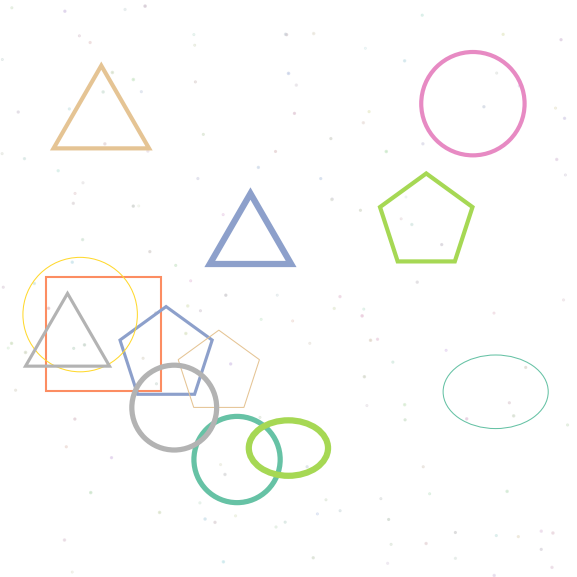[{"shape": "oval", "thickness": 0.5, "radius": 0.46, "center": [0.858, 0.321]}, {"shape": "circle", "thickness": 2.5, "radius": 0.37, "center": [0.41, 0.203]}, {"shape": "square", "thickness": 1, "radius": 0.49, "center": [0.179, 0.421]}, {"shape": "triangle", "thickness": 3, "radius": 0.41, "center": [0.434, 0.583]}, {"shape": "pentagon", "thickness": 1.5, "radius": 0.42, "center": [0.288, 0.384]}, {"shape": "circle", "thickness": 2, "radius": 0.45, "center": [0.819, 0.82]}, {"shape": "oval", "thickness": 3, "radius": 0.34, "center": [0.499, 0.223]}, {"shape": "pentagon", "thickness": 2, "radius": 0.42, "center": [0.738, 0.615]}, {"shape": "circle", "thickness": 0.5, "radius": 0.5, "center": [0.139, 0.454]}, {"shape": "triangle", "thickness": 2, "radius": 0.48, "center": [0.175, 0.79]}, {"shape": "pentagon", "thickness": 0.5, "radius": 0.37, "center": [0.379, 0.353]}, {"shape": "triangle", "thickness": 1.5, "radius": 0.42, "center": [0.117, 0.407]}, {"shape": "circle", "thickness": 2.5, "radius": 0.37, "center": [0.302, 0.293]}]